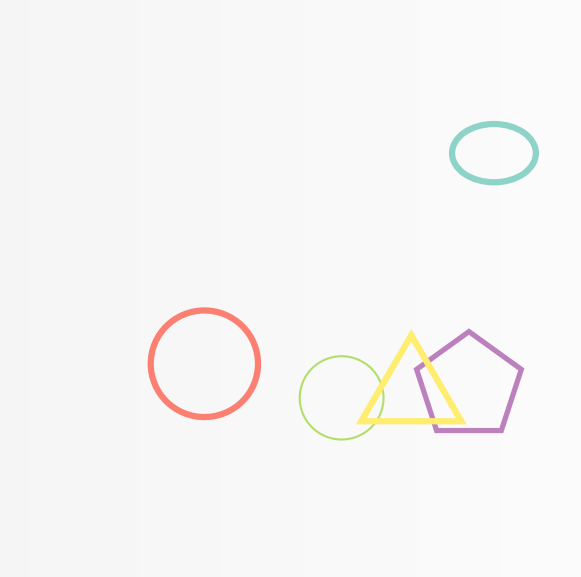[{"shape": "oval", "thickness": 3, "radius": 0.36, "center": [0.85, 0.734]}, {"shape": "circle", "thickness": 3, "radius": 0.46, "center": [0.352, 0.369]}, {"shape": "circle", "thickness": 1, "radius": 0.36, "center": [0.588, 0.31]}, {"shape": "pentagon", "thickness": 2.5, "radius": 0.47, "center": [0.807, 0.33]}, {"shape": "triangle", "thickness": 3, "radius": 0.5, "center": [0.708, 0.319]}]